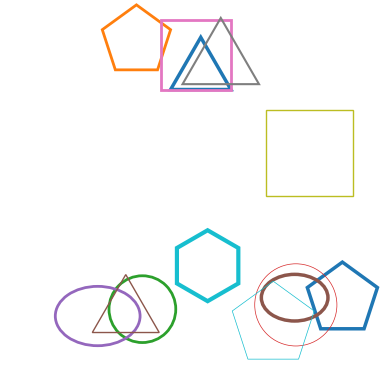[{"shape": "triangle", "thickness": 2.5, "radius": 0.45, "center": [0.521, 0.813]}, {"shape": "pentagon", "thickness": 2.5, "radius": 0.48, "center": [0.889, 0.223]}, {"shape": "pentagon", "thickness": 2, "radius": 0.47, "center": [0.354, 0.894]}, {"shape": "circle", "thickness": 2, "radius": 0.43, "center": [0.37, 0.197]}, {"shape": "circle", "thickness": 0.5, "radius": 0.53, "center": [0.768, 0.208]}, {"shape": "oval", "thickness": 2, "radius": 0.55, "center": [0.254, 0.179]}, {"shape": "triangle", "thickness": 1, "radius": 0.5, "center": [0.327, 0.186]}, {"shape": "oval", "thickness": 2.5, "radius": 0.43, "center": [0.765, 0.227]}, {"shape": "square", "thickness": 2, "radius": 0.45, "center": [0.509, 0.857]}, {"shape": "triangle", "thickness": 1.5, "radius": 0.57, "center": [0.573, 0.839]}, {"shape": "square", "thickness": 1, "radius": 0.56, "center": [0.804, 0.603]}, {"shape": "hexagon", "thickness": 3, "radius": 0.46, "center": [0.539, 0.31]}, {"shape": "pentagon", "thickness": 0.5, "radius": 0.56, "center": [0.71, 0.158]}]